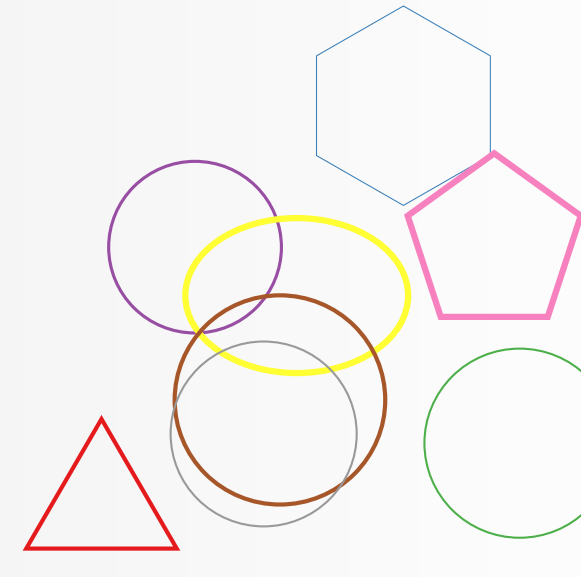[{"shape": "triangle", "thickness": 2, "radius": 0.75, "center": [0.175, 0.124]}, {"shape": "hexagon", "thickness": 0.5, "radius": 0.86, "center": [0.694, 0.816]}, {"shape": "circle", "thickness": 1, "radius": 0.82, "center": [0.894, 0.232]}, {"shape": "circle", "thickness": 1.5, "radius": 0.74, "center": [0.336, 0.571]}, {"shape": "oval", "thickness": 3, "radius": 0.96, "center": [0.51, 0.487]}, {"shape": "circle", "thickness": 2, "radius": 0.91, "center": [0.482, 0.307]}, {"shape": "pentagon", "thickness": 3, "radius": 0.78, "center": [0.85, 0.577]}, {"shape": "circle", "thickness": 1, "radius": 0.8, "center": [0.454, 0.248]}]